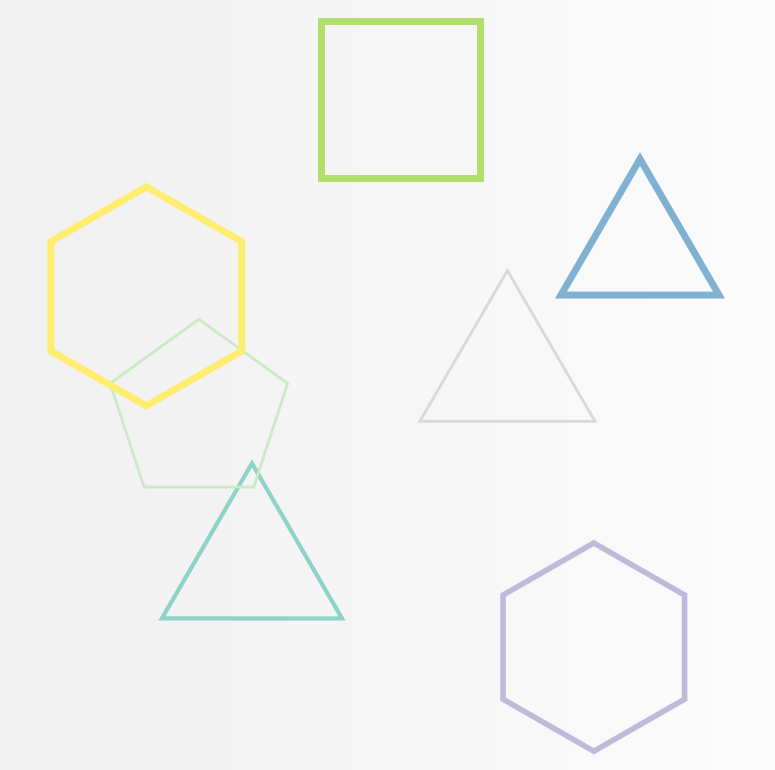[{"shape": "triangle", "thickness": 1.5, "radius": 0.67, "center": [0.325, 0.264]}, {"shape": "hexagon", "thickness": 2, "radius": 0.68, "center": [0.766, 0.16]}, {"shape": "triangle", "thickness": 2.5, "radius": 0.59, "center": [0.826, 0.676]}, {"shape": "square", "thickness": 2.5, "radius": 0.51, "center": [0.516, 0.871]}, {"shape": "triangle", "thickness": 1, "radius": 0.65, "center": [0.655, 0.518]}, {"shape": "pentagon", "thickness": 1, "radius": 0.6, "center": [0.257, 0.465]}, {"shape": "hexagon", "thickness": 2.5, "radius": 0.71, "center": [0.189, 0.615]}]